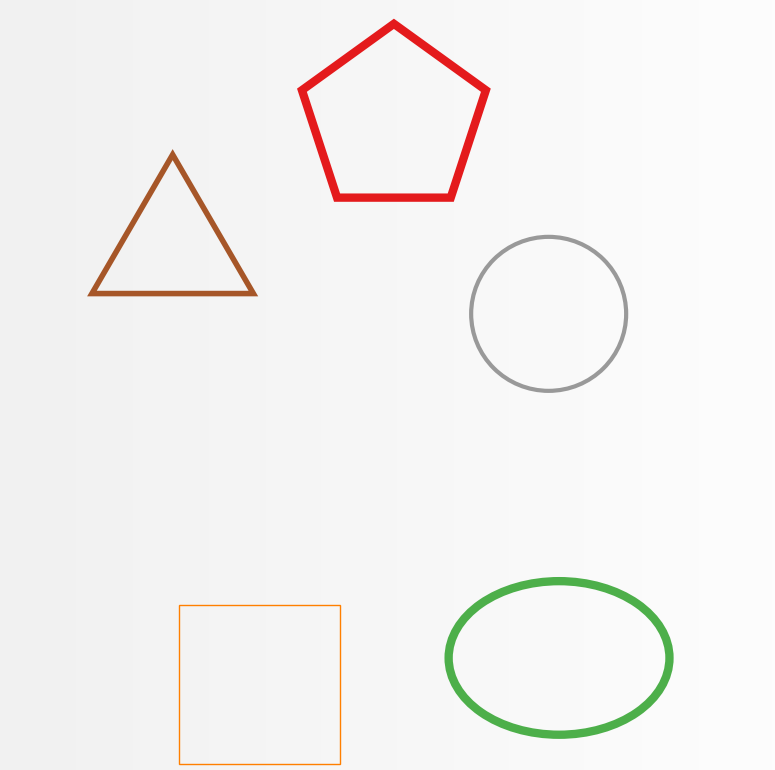[{"shape": "pentagon", "thickness": 3, "radius": 0.62, "center": [0.508, 0.844]}, {"shape": "oval", "thickness": 3, "radius": 0.71, "center": [0.721, 0.146]}, {"shape": "square", "thickness": 0.5, "radius": 0.52, "center": [0.334, 0.111]}, {"shape": "triangle", "thickness": 2, "radius": 0.6, "center": [0.223, 0.679]}, {"shape": "circle", "thickness": 1.5, "radius": 0.5, "center": [0.708, 0.592]}]